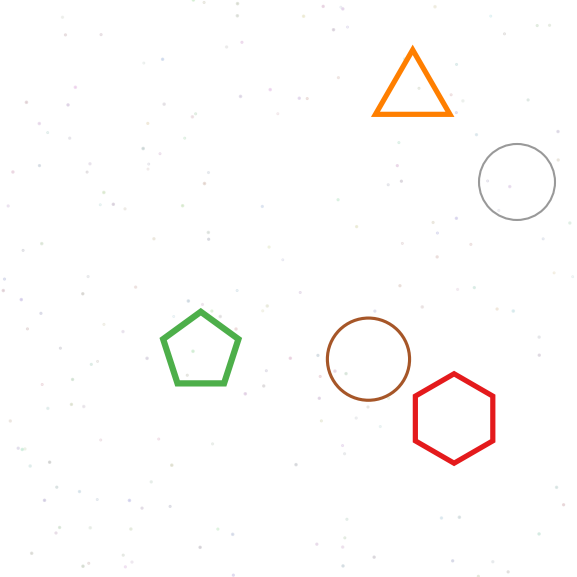[{"shape": "hexagon", "thickness": 2.5, "radius": 0.39, "center": [0.786, 0.274]}, {"shape": "pentagon", "thickness": 3, "radius": 0.34, "center": [0.348, 0.391]}, {"shape": "triangle", "thickness": 2.5, "radius": 0.37, "center": [0.715, 0.838]}, {"shape": "circle", "thickness": 1.5, "radius": 0.36, "center": [0.638, 0.377]}, {"shape": "circle", "thickness": 1, "radius": 0.33, "center": [0.895, 0.684]}]